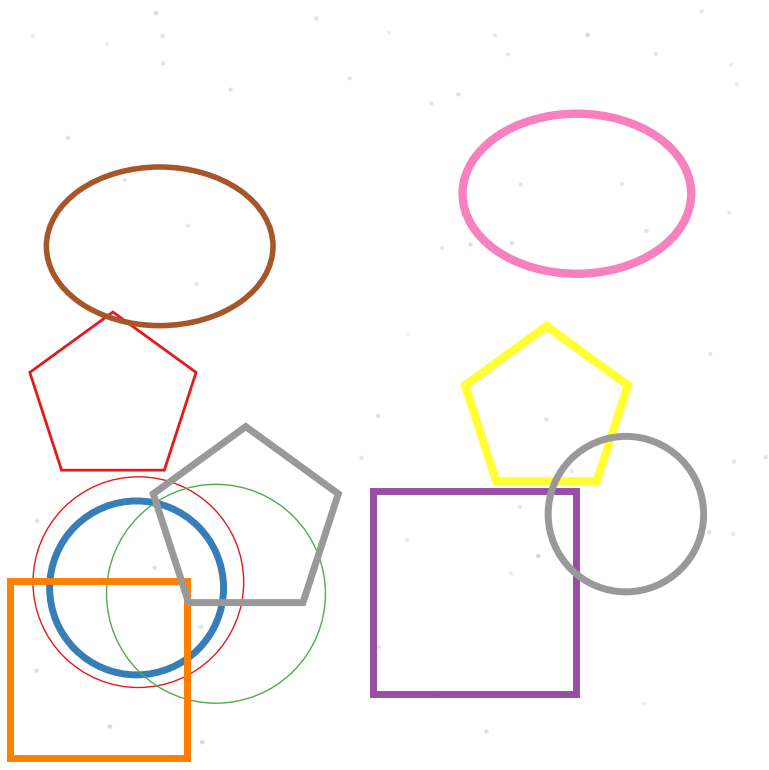[{"shape": "circle", "thickness": 0.5, "radius": 0.68, "center": [0.18, 0.244]}, {"shape": "pentagon", "thickness": 1, "radius": 0.57, "center": [0.147, 0.481]}, {"shape": "circle", "thickness": 2.5, "radius": 0.56, "center": [0.177, 0.236]}, {"shape": "circle", "thickness": 0.5, "radius": 0.71, "center": [0.281, 0.229]}, {"shape": "square", "thickness": 2.5, "radius": 0.66, "center": [0.616, 0.231]}, {"shape": "square", "thickness": 2.5, "radius": 0.57, "center": [0.128, 0.131]}, {"shape": "pentagon", "thickness": 3, "radius": 0.56, "center": [0.71, 0.465]}, {"shape": "oval", "thickness": 2, "radius": 0.74, "center": [0.207, 0.68]}, {"shape": "oval", "thickness": 3, "radius": 0.74, "center": [0.749, 0.748]}, {"shape": "circle", "thickness": 2.5, "radius": 0.5, "center": [0.813, 0.332]}, {"shape": "pentagon", "thickness": 2.5, "radius": 0.63, "center": [0.319, 0.32]}]